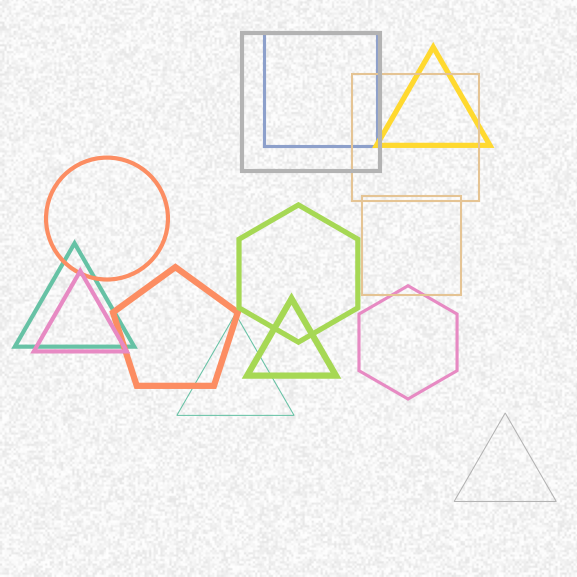[{"shape": "triangle", "thickness": 2, "radius": 0.6, "center": [0.129, 0.459]}, {"shape": "triangle", "thickness": 0.5, "radius": 0.59, "center": [0.408, 0.338]}, {"shape": "circle", "thickness": 2, "radius": 0.53, "center": [0.185, 0.621]}, {"shape": "pentagon", "thickness": 3, "radius": 0.57, "center": [0.304, 0.423]}, {"shape": "square", "thickness": 1.5, "radius": 0.49, "center": [0.555, 0.844]}, {"shape": "hexagon", "thickness": 1.5, "radius": 0.49, "center": [0.707, 0.406]}, {"shape": "triangle", "thickness": 2, "radius": 0.46, "center": [0.139, 0.437]}, {"shape": "hexagon", "thickness": 2.5, "radius": 0.59, "center": [0.517, 0.525]}, {"shape": "triangle", "thickness": 3, "radius": 0.44, "center": [0.505, 0.393]}, {"shape": "triangle", "thickness": 2.5, "radius": 0.57, "center": [0.75, 0.804]}, {"shape": "square", "thickness": 1, "radius": 0.55, "center": [0.719, 0.761]}, {"shape": "square", "thickness": 1, "radius": 0.43, "center": [0.712, 0.574]}, {"shape": "triangle", "thickness": 0.5, "radius": 0.51, "center": [0.875, 0.182]}, {"shape": "square", "thickness": 2, "radius": 0.6, "center": [0.539, 0.822]}]